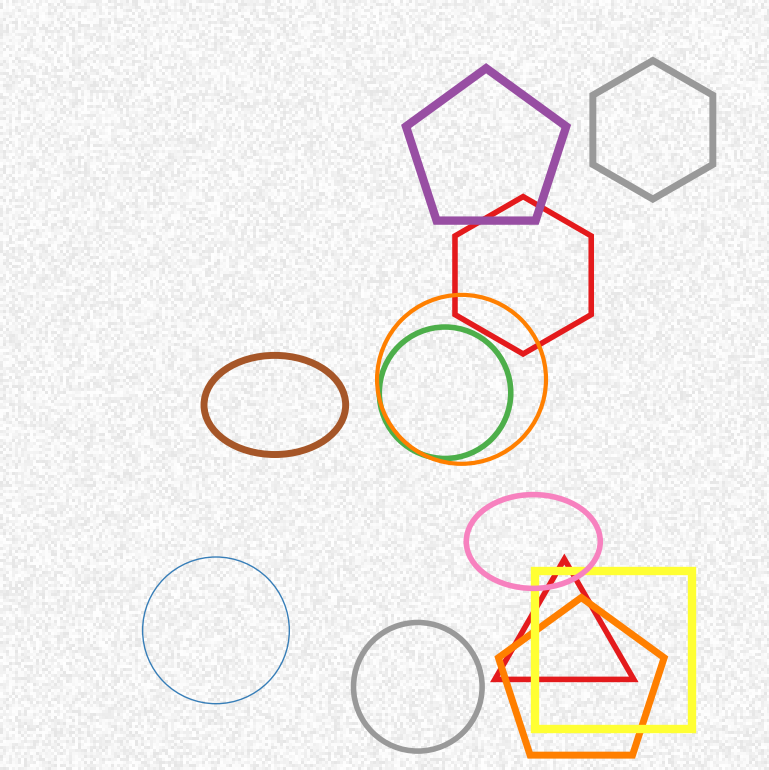[{"shape": "triangle", "thickness": 2, "radius": 0.52, "center": [0.733, 0.17]}, {"shape": "hexagon", "thickness": 2, "radius": 0.51, "center": [0.679, 0.643]}, {"shape": "circle", "thickness": 0.5, "radius": 0.48, "center": [0.28, 0.181]}, {"shape": "circle", "thickness": 2, "radius": 0.43, "center": [0.578, 0.49]}, {"shape": "pentagon", "thickness": 3, "radius": 0.55, "center": [0.631, 0.802]}, {"shape": "circle", "thickness": 1.5, "radius": 0.55, "center": [0.599, 0.507]}, {"shape": "pentagon", "thickness": 2.5, "radius": 0.57, "center": [0.755, 0.111]}, {"shape": "square", "thickness": 3, "radius": 0.51, "center": [0.797, 0.156]}, {"shape": "oval", "thickness": 2.5, "radius": 0.46, "center": [0.357, 0.474]}, {"shape": "oval", "thickness": 2, "radius": 0.43, "center": [0.693, 0.297]}, {"shape": "circle", "thickness": 2, "radius": 0.42, "center": [0.543, 0.108]}, {"shape": "hexagon", "thickness": 2.5, "radius": 0.45, "center": [0.848, 0.831]}]